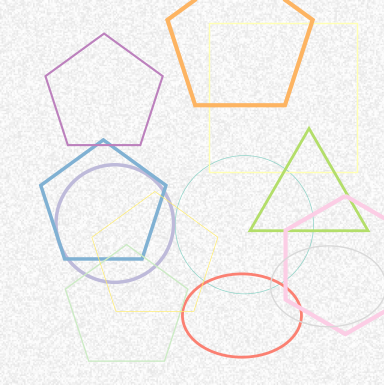[{"shape": "circle", "thickness": 0.5, "radius": 0.9, "center": [0.635, 0.416]}, {"shape": "square", "thickness": 1, "radius": 0.97, "center": [0.735, 0.746]}, {"shape": "circle", "thickness": 2.5, "radius": 0.76, "center": [0.298, 0.419]}, {"shape": "oval", "thickness": 2, "radius": 0.77, "center": [0.628, 0.18]}, {"shape": "pentagon", "thickness": 2.5, "radius": 0.85, "center": [0.268, 0.466]}, {"shape": "pentagon", "thickness": 3, "radius": 0.99, "center": [0.624, 0.887]}, {"shape": "triangle", "thickness": 2, "radius": 0.89, "center": [0.803, 0.489]}, {"shape": "hexagon", "thickness": 3, "radius": 0.9, "center": [0.897, 0.312]}, {"shape": "oval", "thickness": 1, "radius": 0.75, "center": [0.853, 0.256]}, {"shape": "pentagon", "thickness": 1.5, "radius": 0.8, "center": [0.27, 0.753]}, {"shape": "pentagon", "thickness": 1, "radius": 0.84, "center": [0.329, 0.197]}, {"shape": "pentagon", "thickness": 0.5, "radius": 0.86, "center": [0.402, 0.33]}]